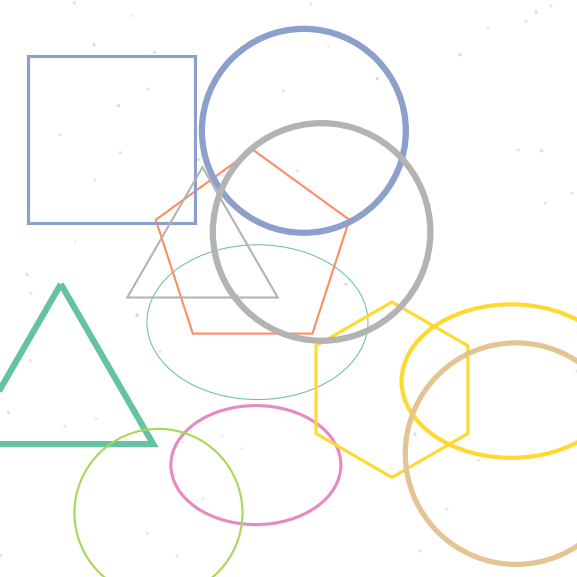[{"shape": "triangle", "thickness": 3, "radius": 0.92, "center": [0.105, 0.322]}, {"shape": "oval", "thickness": 0.5, "radius": 0.96, "center": [0.446, 0.441]}, {"shape": "pentagon", "thickness": 1, "radius": 0.88, "center": [0.437, 0.564]}, {"shape": "circle", "thickness": 3, "radius": 0.88, "center": [0.526, 0.773]}, {"shape": "square", "thickness": 1.5, "radius": 0.72, "center": [0.193, 0.758]}, {"shape": "oval", "thickness": 1.5, "radius": 0.74, "center": [0.443, 0.194]}, {"shape": "circle", "thickness": 1, "radius": 0.73, "center": [0.274, 0.111]}, {"shape": "hexagon", "thickness": 1.5, "radius": 0.76, "center": [0.679, 0.324]}, {"shape": "oval", "thickness": 2, "radius": 0.95, "center": [0.885, 0.339]}, {"shape": "circle", "thickness": 2.5, "radius": 0.96, "center": [0.894, 0.214]}, {"shape": "triangle", "thickness": 1, "radius": 0.75, "center": [0.351, 0.559]}, {"shape": "circle", "thickness": 3, "radius": 0.94, "center": [0.557, 0.598]}]